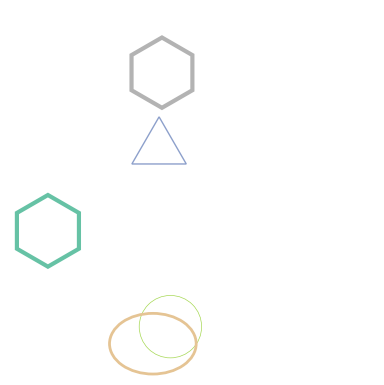[{"shape": "hexagon", "thickness": 3, "radius": 0.47, "center": [0.124, 0.4]}, {"shape": "triangle", "thickness": 1, "radius": 0.41, "center": [0.413, 0.615]}, {"shape": "circle", "thickness": 0.5, "radius": 0.41, "center": [0.443, 0.152]}, {"shape": "oval", "thickness": 2, "radius": 0.56, "center": [0.397, 0.107]}, {"shape": "hexagon", "thickness": 3, "radius": 0.46, "center": [0.421, 0.811]}]